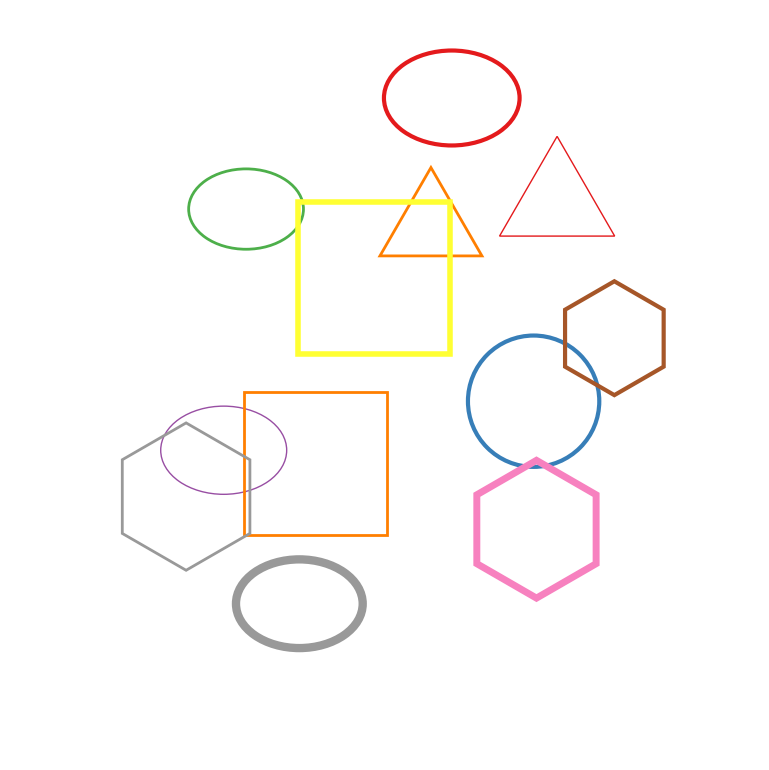[{"shape": "triangle", "thickness": 0.5, "radius": 0.43, "center": [0.724, 0.737]}, {"shape": "oval", "thickness": 1.5, "radius": 0.44, "center": [0.587, 0.873]}, {"shape": "circle", "thickness": 1.5, "radius": 0.43, "center": [0.693, 0.479]}, {"shape": "oval", "thickness": 1, "radius": 0.37, "center": [0.32, 0.728]}, {"shape": "oval", "thickness": 0.5, "radius": 0.41, "center": [0.291, 0.415]}, {"shape": "triangle", "thickness": 1, "radius": 0.38, "center": [0.56, 0.706]}, {"shape": "square", "thickness": 1, "radius": 0.46, "center": [0.409, 0.398]}, {"shape": "square", "thickness": 2, "radius": 0.49, "center": [0.485, 0.639]}, {"shape": "hexagon", "thickness": 1.5, "radius": 0.37, "center": [0.798, 0.561]}, {"shape": "hexagon", "thickness": 2.5, "radius": 0.45, "center": [0.697, 0.313]}, {"shape": "hexagon", "thickness": 1, "radius": 0.48, "center": [0.242, 0.355]}, {"shape": "oval", "thickness": 3, "radius": 0.41, "center": [0.389, 0.216]}]